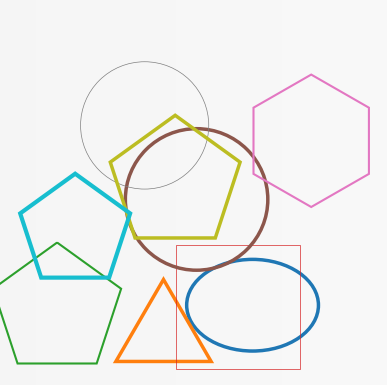[{"shape": "oval", "thickness": 2.5, "radius": 0.85, "center": [0.652, 0.207]}, {"shape": "triangle", "thickness": 2.5, "radius": 0.71, "center": [0.422, 0.132]}, {"shape": "pentagon", "thickness": 1.5, "radius": 0.87, "center": [0.147, 0.196]}, {"shape": "square", "thickness": 0.5, "radius": 0.81, "center": [0.614, 0.202]}, {"shape": "circle", "thickness": 2.5, "radius": 0.92, "center": [0.507, 0.482]}, {"shape": "hexagon", "thickness": 1.5, "radius": 0.86, "center": [0.803, 0.634]}, {"shape": "circle", "thickness": 0.5, "radius": 0.83, "center": [0.373, 0.674]}, {"shape": "pentagon", "thickness": 2.5, "radius": 0.88, "center": [0.452, 0.524]}, {"shape": "pentagon", "thickness": 3, "radius": 0.75, "center": [0.194, 0.4]}]